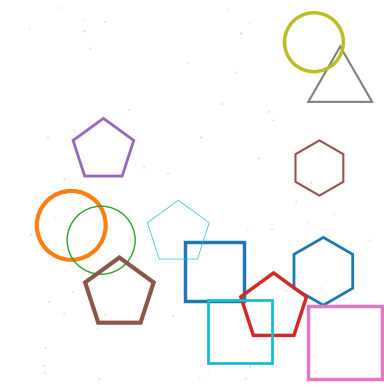[{"shape": "hexagon", "thickness": 2, "radius": 0.44, "center": [0.84, 0.295]}, {"shape": "square", "thickness": 2.5, "radius": 0.38, "center": [0.557, 0.294]}, {"shape": "circle", "thickness": 3, "radius": 0.45, "center": [0.185, 0.415]}, {"shape": "circle", "thickness": 1, "radius": 0.44, "center": [0.263, 0.376]}, {"shape": "pentagon", "thickness": 2.5, "radius": 0.45, "center": [0.711, 0.201]}, {"shape": "pentagon", "thickness": 2, "radius": 0.41, "center": [0.269, 0.61]}, {"shape": "hexagon", "thickness": 1.5, "radius": 0.36, "center": [0.83, 0.564]}, {"shape": "pentagon", "thickness": 3, "radius": 0.47, "center": [0.31, 0.238]}, {"shape": "square", "thickness": 2.5, "radius": 0.48, "center": [0.896, 0.11]}, {"shape": "triangle", "thickness": 1.5, "radius": 0.48, "center": [0.884, 0.783]}, {"shape": "circle", "thickness": 2.5, "radius": 0.38, "center": [0.815, 0.89]}, {"shape": "square", "thickness": 2, "radius": 0.41, "center": [0.623, 0.139]}, {"shape": "pentagon", "thickness": 0.5, "radius": 0.42, "center": [0.463, 0.395]}]